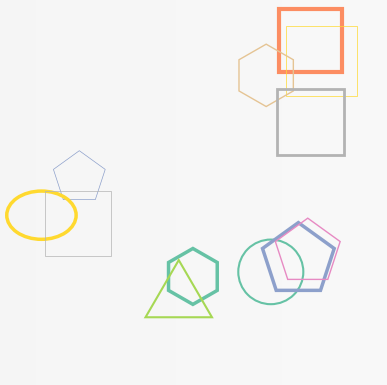[{"shape": "hexagon", "thickness": 2.5, "radius": 0.36, "center": [0.498, 0.282]}, {"shape": "circle", "thickness": 1.5, "radius": 0.42, "center": [0.699, 0.294]}, {"shape": "square", "thickness": 3, "radius": 0.41, "center": [0.802, 0.895]}, {"shape": "pentagon", "thickness": 0.5, "radius": 0.35, "center": [0.205, 0.538]}, {"shape": "pentagon", "thickness": 2.5, "radius": 0.49, "center": [0.77, 0.324]}, {"shape": "pentagon", "thickness": 1, "radius": 0.44, "center": [0.794, 0.345]}, {"shape": "triangle", "thickness": 1.5, "radius": 0.49, "center": [0.461, 0.225]}, {"shape": "oval", "thickness": 2.5, "radius": 0.45, "center": [0.107, 0.441]}, {"shape": "square", "thickness": 0.5, "radius": 0.46, "center": [0.83, 0.842]}, {"shape": "hexagon", "thickness": 1, "radius": 0.4, "center": [0.687, 0.804]}, {"shape": "square", "thickness": 0.5, "radius": 0.42, "center": [0.201, 0.419]}, {"shape": "square", "thickness": 2, "radius": 0.43, "center": [0.802, 0.683]}]